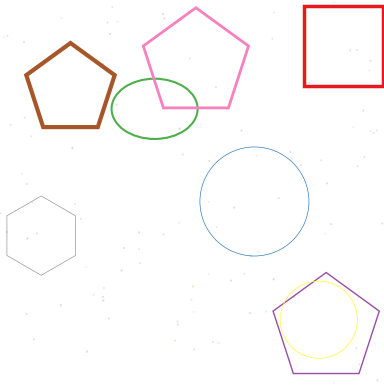[{"shape": "square", "thickness": 2.5, "radius": 0.52, "center": [0.892, 0.88]}, {"shape": "circle", "thickness": 0.5, "radius": 0.71, "center": [0.661, 0.477]}, {"shape": "oval", "thickness": 1.5, "radius": 0.56, "center": [0.402, 0.717]}, {"shape": "pentagon", "thickness": 1, "radius": 0.72, "center": [0.847, 0.147]}, {"shape": "circle", "thickness": 0.5, "radius": 0.5, "center": [0.828, 0.17]}, {"shape": "pentagon", "thickness": 3, "radius": 0.6, "center": [0.183, 0.768]}, {"shape": "pentagon", "thickness": 2, "radius": 0.72, "center": [0.509, 0.836]}, {"shape": "hexagon", "thickness": 0.5, "radius": 0.51, "center": [0.107, 0.388]}]